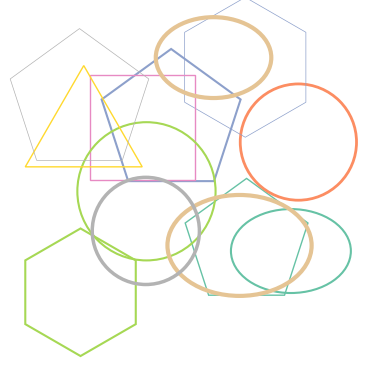[{"shape": "pentagon", "thickness": 1, "radius": 0.84, "center": [0.64, 0.369]}, {"shape": "oval", "thickness": 1.5, "radius": 0.78, "center": [0.756, 0.348]}, {"shape": "circle", "thickness": 2, "radius": 0.76, "center": [0.775, 0.631]}, {"shape": "pentagon", "thickness": 1.5, "radius": 0.95, "center": [0.444, 0.683]}, {"shape": "hexagon", "thickness": 0.5, "radius": 0.91, "center": [0.637, 0.825]}, {"shape": "square", "thickness": 1, "radius": 0.68, "center": [0.371, 0.668]}, {"shape": "hexagon", "thickness": 1.5, "radius": 0.83, "center": [0.209, 0.241]}, {"shape": "circle", "thickness": 1.5, "radius": 0.9, "center": [0.38, 0.503]}, {"shape": "triangle", "thickness": 1, "radius": 0.88, "center": [0.218, 0.654]}, {"shape": "oval", "thickness": 3, "radius": 0.94, "center": [0.622, 0.363]}, {"shape": "oval", "thickness": 3, "radius": 0.75, "center": [0.555, 0.85]}, {"shape": "pentagon", "thickness": 0.5, "radius": 0.95, "center": [0.206, 0.737]}, {"shape": "circle", "thickness": 2.5, "radius": 0.7, "center": [0.379, 0.4]}]